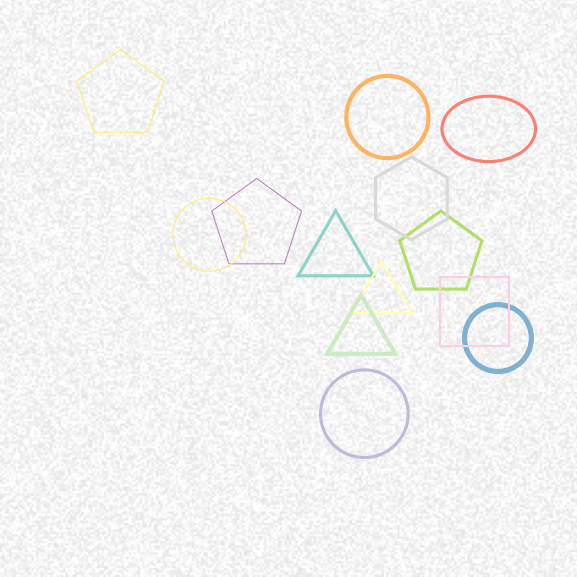[{"shape": "triangle", "thickness": 1.5, "radius": 0.38, "center": [0.581, 0.559]}, {"shape": "triangle", "thickness": 1, "radius": 0.3, "center": [0.661, 0.487]}, {"shape": "circle", "thickness": 1.5, "radius": 0.38, "center": [0.631, 0.283]}, {"shape": "oval", "thickness": 1.5, "radius": 0.4, "center": [0.846, 0.776]}, {"shape": "circle", "thickness": 2.5, "radius": 0.29, "center": [0.862, 0.414]}, {"shape": "circle", "thickness": 2, "radius": 0.36, "center": [0.671, 0.797]}, {"shape": "pentagon", "thickness": 1.5, "radius": 0.37, "center": [0.763, 0.559]}, {"shape": "square", "thickness": 1, "radius": 0.3, "center": [0.822, 0.46]}, {"shape": "hexagon", "thickness": 1.5, "radius": 0.36, "center": [0.712, 0.656]}, {"shape": "pentagon", "thickness": 0.5, "radius": 0.41, "center": [0.444, 0.608]}, {"shape": "triangle", "thickness": 2, "radius": 0.34, "center": [0.625, 0.42]}, {"shape": "circle", "thickness": 0.5, "radius": 0.32, "center": [0.363, 0.593]}, {"shape": "pentagon", "thickness": 0.5, "radius": 0.4, "center": [0.209, 0.834]}]